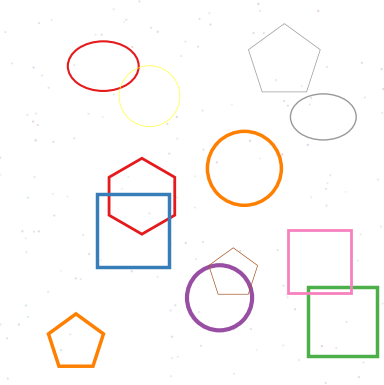[{"shape": "oval", "thickness": 1.5, "radius": 0.46, "center": [0.268, 0.828]}, {"shape": "hexagon", "thickness": 2, "radius": 0.49, "center": [0.369, 0.49]}, {"shape": "square", "thickness": 2.5, "radius": 0.47, "center": [0.346, 0.401]}, {"shape": "square", "thickness": 2.5, "radius": 0.45, "center": [0.89, 0.165]}, {"shape": "circle", "thickness": 3, "radius": 0.42, "center": [0.57, 0.227]}, {"shape": "pentagon", "thickness": 2.5, "radius": 0.38, "center": [0.197, 0.11]}, {"shape": "circle", "thickness": 2.5, "radius": 0.48, "center": [0.635, 0.563]}, {"shape": "circle", "thickness": 0.5, "radius": 0.4, "center": [0.388, 0.75]}, {"shape": "pentagon", "thickness": 0.5, "radius": 0.33, "center": [0.606, 0.29]}, {"shape": "square", "thickness": 2, "radius": 0.41, "center": [0.83, 0.321]}, {"shape": "oval", "thickness": 1, "radius": 0.43, "center": [0.84, 0.696]}, {"shape": "pentagon", "thickness": 0.5, "radius": 0.49, "center": [0.739, 0.841]}]